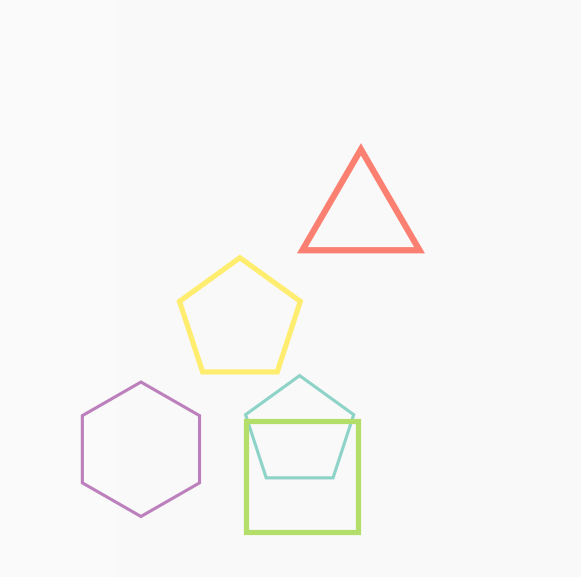[{"shape": "pentagon", "thickness": 1.5, "radius": 0.49, "center": [0.516, 0.251]}, {"shape": "triangle", "thickness": 3, "radius": 0.58, "center": [0.621, 0.624]}, {"shape": "square", "thickness": 2.5, "radius": 0.48, "center": [0.519, 0.175]}, {"shape": "hexagon", "thickness": 1.5, "radius": 0.58, "center": [0.242, 0.221]}, {"shape": "pentagon", "thickness": 2.5, "radius": 0.55, "center": [0.413, 0.444]}]